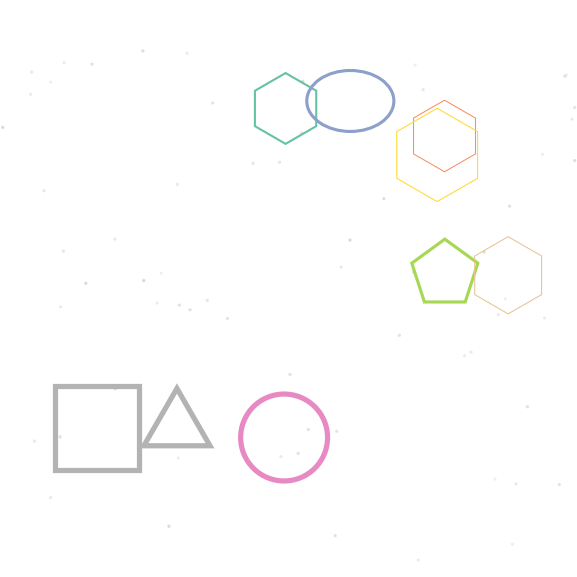[{"shape": "hexagon", "thickness": 1, "radius": 0.31, "center": [0.495, 0.811]}, {"shape": "hexagon", "thickness": 0.5, "radius": 0.31, "center": [0.77, 0.764]}, {"shape": "oval", "thickness": 1.5, "radius": 0.38, "center": [0.607, 0.824]}, {"shape": "circle", "thickness": 2.5, "radius": 0.38, "center": [0.492, 0.242]}, {"shape": "pentagon", "thickness": 1.5, "radius": 0.3, "center": [0.77, 0.525]}, {"shape": "hexagon", "thickness": 0.5, "radius": 0.4, "center": [0.757, 0.731]}, {"shape": "hexagon", "thickness": 0.5, "radius": 0.33, "center": [0.88, 0.522]}, {"shape": "square", "thickness": 2.5, "radius": 0.37, "center": [0.168, 0.258]}, {"shape": "triangle", "thickness": 2.5, "radius": 0.33, "center": [0.306, 0.26]}]